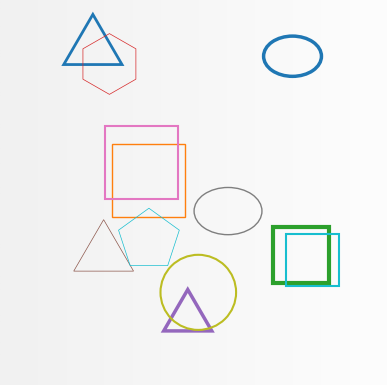[{"shape": "oval", "thickness": 2.5, "radius": 0.37, "center": [0.755, 0.854]}, {"shape": "triangle", "thickness": 2, "radius": 0.43, "center": [0.24, 0.876]}, {"shape": "square", "thickness": 1, "radius": 0.47, "center": [0.384, 0.532]}, {"shape": "square", "thickness": 3, "radius": 0.36, "center": [0.776, 0.338]}, {"shape": "hexagon", "thickness": 0.5, "radius": 0.39, "center": [0.282, 0.834]}, {"shape": "triangle", "thickness": 2.5, "radius": 0.36, "center": [0.485, 0.176]}, {"shape": "triangle", "thickness": 0.5, "radius": 0.45, "center": [0.267, 0.34]}, {"shape": "square", "thickness": 1.5, "radius": 0.48, "center": [0.366, 0.578]}, {"shape": "oval", "thickness": 1, "radius": 0.44, "center": [0.588, 0.452]}, {"shape": "circle", "thickness": 1.5, "radius": 0.49, "center": [0.512, 0.241]}, {"shape": "pentagon", "thickness": 0.5, "radius": 0.41, "center": [0.384, 0.377]}, {"shape": "square", "thickness": 1.5, "radius": 0.34, "center": [0.806, 0.325]}]